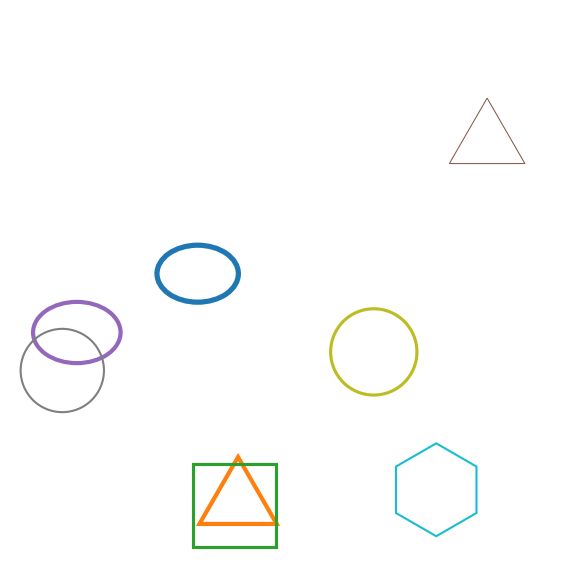[{"shape": "oval", "thickness": 2.5, "radius": 0.35, "center": [0.342, 0.525]}, {"shape": "triangle", "thickness": 2, "radius": 0.39, "center": [0.412, 0.13]}, {"shape": "square", "thickness": 1.5, "radius": 0.36, "center": [0.407, 0.124]}, {"shape": "oval", "thickness": 2, "radius": 0.38, "center": [0.133, 0.423]}, {"shape": "triangle", "thickness": 0.5, "radius": 0.38, "center": [0.843, 0.754]}, {"shape": "circle", "thickness": 1, "radius": 0.36, "center": [0.108, 0.358]}, {"shape": "circle", "thickness": 1.5, "radius": 0.37, "center": [0.647, 0.39]}, {"shape": "hexagon", "thickness": 1, "radius": 0.4, "center": [0.755, 0.151]}]